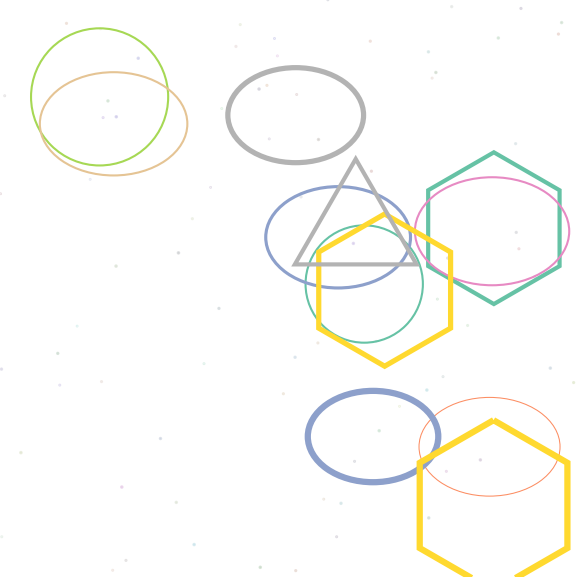[{"shape": "hexagon", "thickness": 2, "radius": 0.66, "center": [0.855, 0.604]}, {"shape": "circle", "thickness": 1, "radius": 0.51, "center": [0.631, 0.507]}, {"shape": "oval", "thickness": 0.5, "radius": 0.61, "center": [0.848, 0.226]}, {"shape": "oval", "thickness": 3, "radius": 0.56, "center": [0.646, 0.243]}, {"shape": "oval", "thickness": 1.5, "radius": 0.63, "center": [0.586, 0.588]}, {"shape": "oval", "thickness": 1, "radius": 0.67, "center": [0.852, 0.599]}, {"shape": "circle", "thickness": 1, "radius": 0.59, "center": [0.172, 0.831]}, {"shape": "hexagon", "thickness": 2.5, "radius": 0.66, "center": [0.666, 0.497]}, {"shape": "hexagon", "thickness": 3, "radius": 0.74, "center": [0.855, 0.124]}, {"shape": "oval", "thickness": 1, "radius": 0.64, "center": [0.197, 0.785]}, {"shape": "oval", "thickness": 2.5, "radius": 0.59, "center": [0.512, 0.8]}, {"shape": "triangle", "thickness": 2, "radius": 0.61, "center": [0.616, 0.602]}]